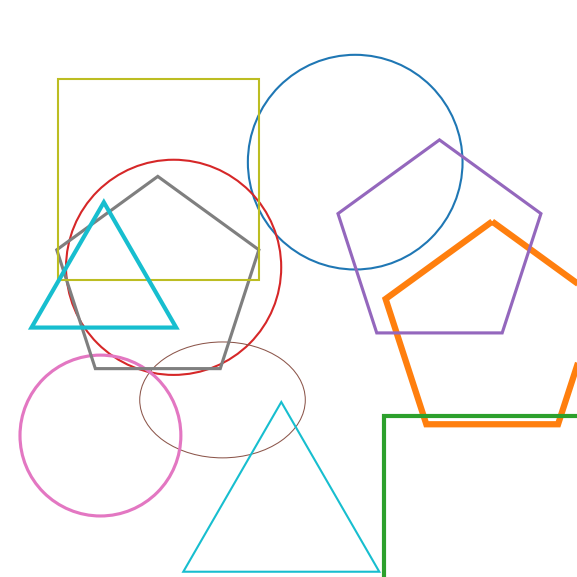[{"shape": "circle", "thickness": 1, "radius": 0.93, "center": [0.615, 0.718]}, {"shape": "pentagon", "thickness": 3, "radius": 0.97, "center": [0.852, 0.421]}, {"shape": "square", "thickness": 2, "radius": 0.88, "center": [0.841, 0.103]}, {"shape": "circle", "thickness": 1, "radius": 0.93, "center": [0.301, 0.536]}, {"shape": "pentagon", "thickness": 1.5, "radius": 0.92, "center": [0.761, 0.572]}, {"shape": "oval", "thickness": 0.5, "radius": 0.72, "center": [0.385, 0.307]}, {"shape": "circle", "thickness": 1.5, "radius": 0.7, "center": [0.174, 0.245]}, {"shape": "pentagon", "thickness": 1.5, "radius": 0.92, "center": [0.273, 0.51]}, {"shape": "square", "thickness": 1, "radius": 0.87, "center": [0.274, 0.689]}, {"shape": "triangle", "thickness": 1, "radius": 0.98, "center": [0.487, 0.107]}, {"shape": "triangle", "thickness": 2, "radius": 0.72, "center": [0.18, 0.504]}]